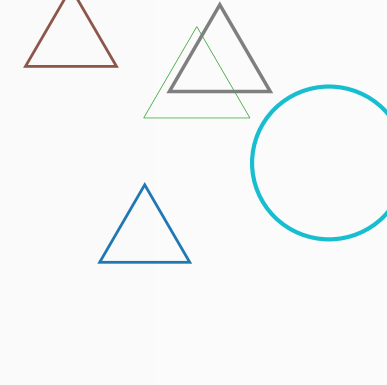[{"shape": "triangle", "thickness": 2, "radius": 0.67, "center": [0.373, 0.386]}, {"shape": "triangle", "thickness": 0.5, "radius": 0.79, "center": [0.508, 0.773]}, {"shape": "triangle", "thickness": 2, "radius": 0.68, "center": [0.183, 0.895]}, {"shape": "triangle", "thickness": 2.5, "radius": 0.75, "center": [0.567, 0.837]}, {"shape": "circle", "thickness": 3, "radius": 0.99, "center": [0.849, 0.577]}]